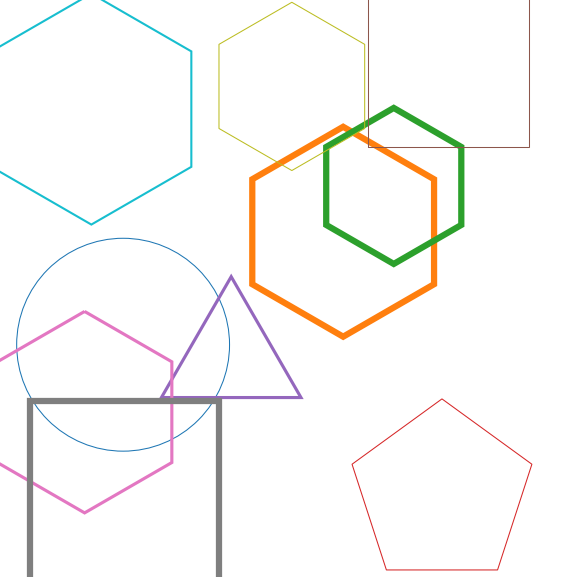[{"shape": "circle", "thickness": 0.5, "radius": 0.92, "center": [0.213, 0.402]}, {"shape": "hexagon", "thickness": 3, "radius": 0.91, "center": [0.594, 0.598]}, {"shape": "hexagon", "thickness": 3, "radius": 0.68, "center": [0.682, 0.677]}, {"shape": "pentagon", "thickness": 0.5, "radius": 0.82, "center": [0.765, 0.145]}, {"shape": "triangle", "thickness": 1.5, "radius": 0.7, "center": [0.4, 0.381]}, {"shape": "square", "thickness": 0.5, "radius": 0.7, "center": [0.777, 0.884]}, {"shape": "hexagon", "thickness": 1.5, "radius": 0.87, "center": [0.147, 0.285]}, {"shape": "square", "thickness": 3, "radius": 0.82, "center": [0.215, 0.141]}, {"shape": "hexagon", "thickness": 0.5, "radius": 0.73, "center": [0.505, 0.85]}, {"shape": "hexagon", "thickness": 1, "radius": 1.0, "center": [0.158, 0.81]}]